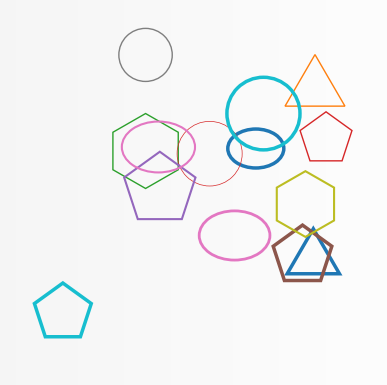[{"shape": "triangle", "thickness": 2.5, "radius": 0.39, "center": [0.809, 0.328]}, {"shape": "oval", "thickness": 2.5, "radius": 0.36, "center": [0.66, 0.614]}, {"shape": "triangle", "thickness": 1, "radius": 0.45, "center": [0.813, 0.769]}, {"shape": "hexagon", "thickness": 1, "radius": 0.49, "center": [0.376, 0.608]}, {"shape": "pentagon", "thickness": 1, "radius": 0.35, "center": [0.841, 0.639]}, {"shape": "circle", "thickness": 0.5, "radius": 0.42, "center": [0.541, 0.601]}, {"shape": "pentagon", "thickness": 1.5, "radius": 0.48, "center": [0.412, 0.509]}, {"shape": "pentagon", "thickness": 2.5, "radius": 0.4, "center": [0.781, 0.336]}, {"shape": "oval", "thickness": 1.5, "radius": 0.47, "center": [0.409, 0.618]}, {"shape": "oval", "thickness": 2, "radius": 0.46, "center": [0.605, 0.388]}, {"shape": "circle", "thickness": 1, "radius": 0.34, "center": [0.376, 0.857]}, {"shape": "hexagon", "thickness": 1.5, "radius": 0.43, "center": [0.788, 0.47]}, {"shape": "pentagon", "thickness": 2.5, "radius": 0.39, "center": [0.162, 0.188]}, {"shape": "circle", "thickness": 2.5, "radius": 0.47, "center": [0.68, 0.705]}]